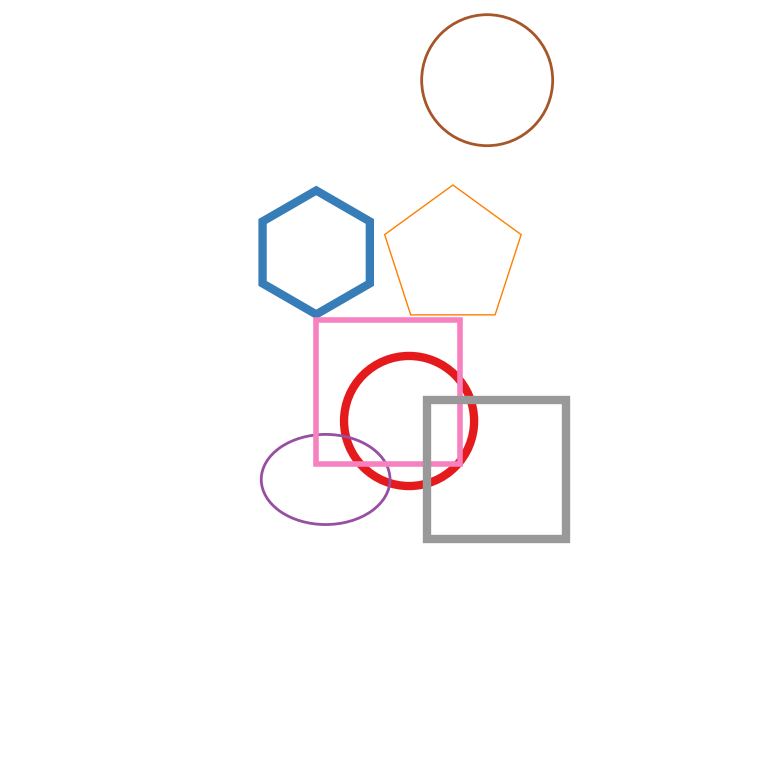[{"shape": "circle", "thickness": 3, "radius": 0.42, "center": [0.531, 0.453]}, {"shape": "hexagon", "thickness": 3, "radius": 0.4, "center": [0.411, 0.672]}, {"shape": "oval", "thickness": 1, "radius": 0.42, "center": [0.423, 0.377]}, {"shape": "pentagon", "thickness": 0.5, "radius": 0.47, "center": [0.588, 0.666]}, {"shape": "circle", "thickness": 1, "radius": 0.43, "center": [0.633, 0.896]}, {"shape": "square", "thickness": 2, "radius": 0.47, "center": [0.503, 0.491]}, {"shape": "square", "thickness": 3, "radius": 0.45, "center": [0.645, 0.391]}]